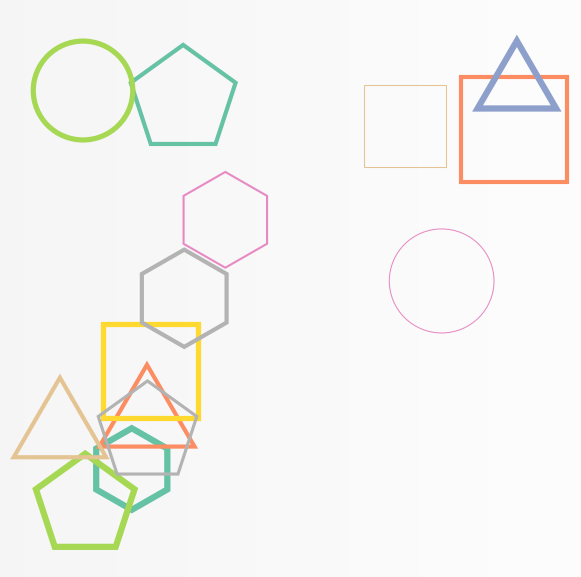[{"shape": "hexagon", "thickness": 3, "radius": 0.35, "center": [0.227, 0.187]}, {"shape": "pentagon", "thickness": 2, "radius": 0.47, "center": [0.315, 0.827]}, {"shape": "triangle", "thickness": 2, "radius": 0.47, "center": [0.253, 0.273]}, {"shape": "square", "thickness": 2, "radius": 0.46, "center": [0.884, 0.775]}, {"shape": "triangle", "thickness": 3, "radius": 0.39, "center": [0.889, 0.85]}, {"shape": "circle", "thickness": 0.5, "radius": 0.45, "center": [0.76, 0.513]}, {"shape": "hexagon", "thickness": 1, "radius": 0.41, "center": [0.388, 0.618]}, {"shape": "pentagon", "thickness": 3, "radius": 0.45, "center": [0.147, 0.124]}, {"shape": "circle", "thickness": 2.5, "radius": 0.43, "center": [0.143, 0.842]}, {"shape": "square", "thickness": 2.5, "radius": 0.41, "center": [0.259, 0.357]}, {"shape": "triangle", "thickness": 2, "radius": 0.46, "center": [0.103, 0.253]}, {"shape": "square", "thickness": 0.5, "radius": 0.35, "center": [0.696, 0.781]}, {"shape": "hexagon", "thickness": 2, "radius": 0.42, "center": [0.317, 0.483]}, {"shape": "pentagon", "thickness": 1.5, "radius": 0.45, "center": [0.254, 0.25]}]